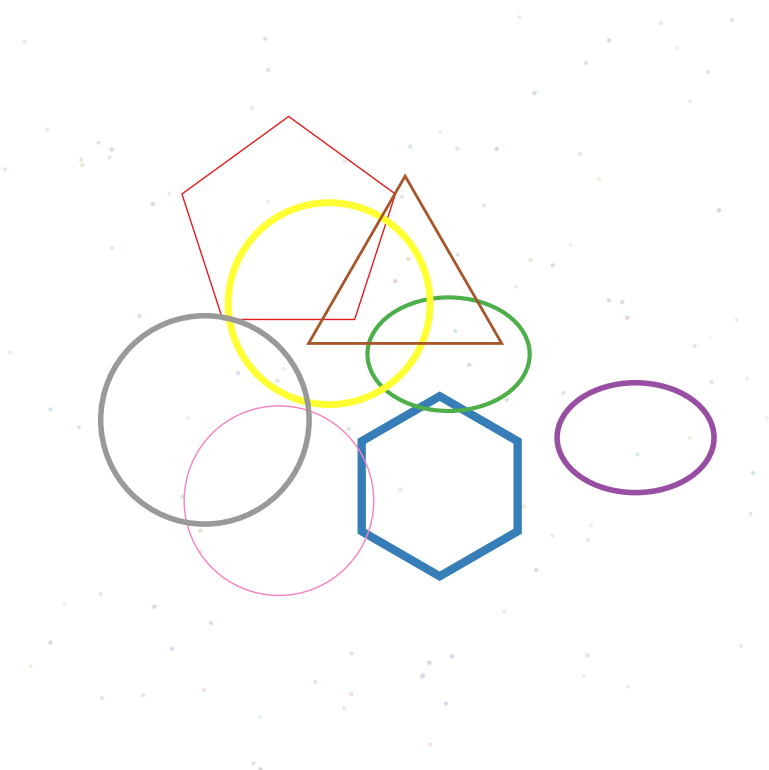[{"shape": "pentagon", "thickness": 0.5, "radius": 0.73, "center": [0.375, 0.703]}, {"shape": "hexagon", "thickness": 3, "radius": 0.58, "center": [0.571, 0.369]}, {"shape": "oval", "thickness": 1.5, "radius": 0.53, "center": [0.583, 0.54]}, {"shape": "oval", "thickness": 2, "radius": 0.51, "center": [0.825, 0.432]}, {"shape": "circle", "thickness": 2.5, "radius": 0.66, "center": [0.427, 0.606]}, {"shape": "triangle", "thickness": 1, "radius": 0.72, "center": [0.526, 0.626]}, {"shape": "circle", "thickness": 0.5, "radius": 0.62, "center": [0.362, 0.35]}, {"shape": "circle", "thickness": 2, "radius": 0.68, "center": [0.266, 0.455]}]